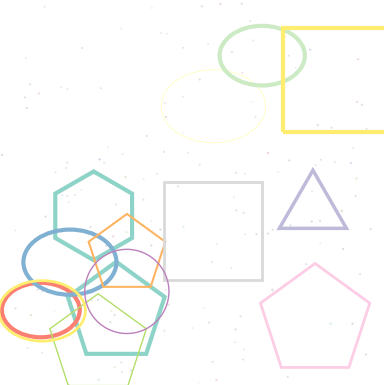[{"shape": "pentagon", "thickness": 3, "radius": 0.66, "center": [0.302, 0.188]}, {"shape": "hexagon", "thickness": 3, "radius": 0.58, "center": [0.243, 0.439]}, {"shape": "oval", "thickness": 0.5, "radius": 0.68, "center": [0.554, 0.724]}, {"shape": "triangle", "thickness": 2.5, "radius": 0.5, "center": [0.813, 0.457]}, {"shape": "oval", "thickness": 3, "radius": 0.51, "center": [0.106, 0.195]}, {"shape": "oval", "thickness": 3, "radius": 0.6, "center": [0.182, 0.319]}, {"shape": "pentagon", "thickness": 1.5, "radius": 0.52, "center": [0.33, 0.34]}, {"shape": "pentagon", "thickness": 1, "radius": 0.66, "center": [0.255, 0.105]}, {"shape": "pentagon", "thickness": 2, "radius": 0.75, "center": [0.818, 0.166]}, {"shape": "square", "thickness": 2, "radius": 0.64, "center": [0.553, 0.4]}, {"shape": "circle", "thickness": 1, "radius": 0.55, "center": [0.329, 0.243]}, {"shape": "oval", "thickness": 3, "radius": 0.55, "center": [0.681, 0.855]}, {"shape": "square", "thickness": 3, "radius": 0.68, "center": [0.869, 0.792]}, {"shape": "oval", "thickness": 2, "radius": 0.56, "center": [0.109, 0.193]}]